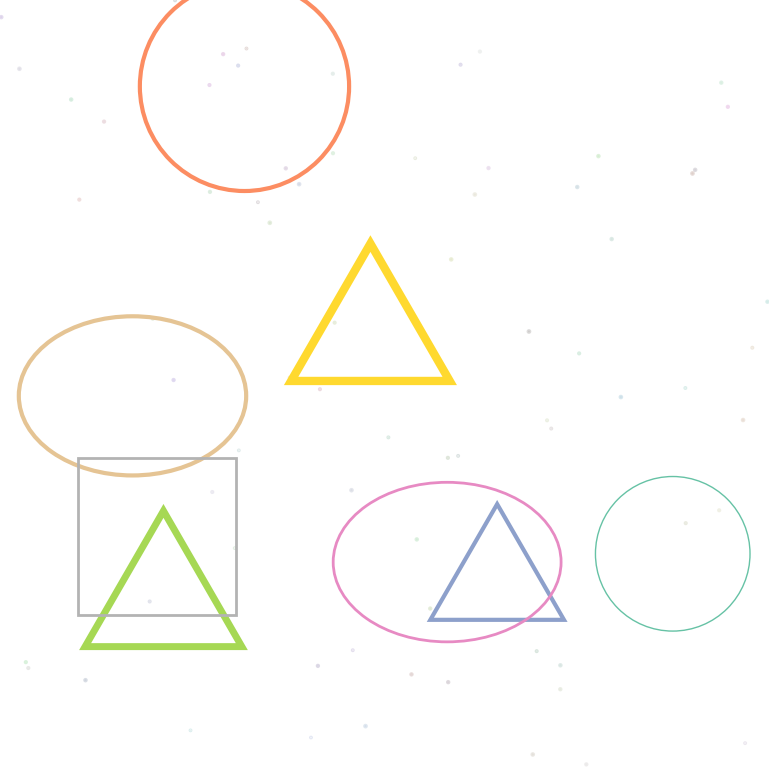[{"shape": "circle", "thickness": 0.5, "radius": 0.5, "center": [0.874, 0.281]}, {"shape": "circle", "thickness": 1.5, "radius": 0.68, "center": [0.318, 0.888]}, {"shape": "triangle", "thickness": 1.5, "radius": 0.5, "center": [0.646, 0.245]}, {"shape": "oval", "thickness": 1, "radius": 0.74, "center": [0.581, 0.27]}, {"shape": "triangle", "thickness": 2.5, "radius": 0.59, "center": [0.212, 0.219]}, {"shape": "triangle", "thickness": 3, "radius": 0.59, "center": [0.481, 0.565]}, {"shape": "oval", "thickness": 1.5, "radius": 0.74, "center": [0.172, 0.486]}, {"shape": "square", "thickness": 1, "radius": 0.51, "center": [0.204, 0.303]}]